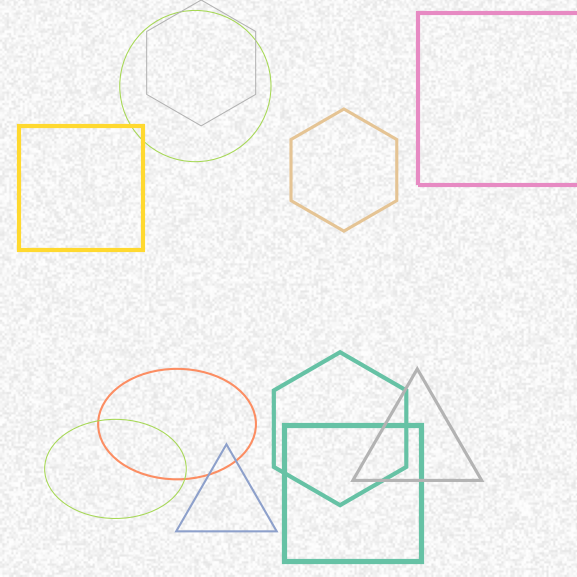[{"shape": "square", "thickness": 2.5, "radius": 0.59, "center": [0.61, 0.145]}, {"shape": "hexagon", "thickness": 2, "radius": 0.66, "center": [0.589, 0.257]}, {"shape": "oval", "thickness": 1, "radius": 0.68, "center": [0.307, 0.265]}, {"shape": "triangle", "thickness": 1, "radius": 0.5, "center": [0.392, 0.129]}, {"shape": "square", "thickness": 2, "radius": 0.75, "center": [0.874, 0.828]}, {"shape": "oval", "thickness": 0.5, "radius": 0.61, "center": [0.2, 0.187]}, {"shape": "circle", "thickness": 0.5, "radius": 0.65, "center": [0.338, 0.85]}, {"shape": "square", "thickness": 2, "radius": 0.54, "center": [0.14, 0.674]}, {"shape": "hexagon", "thickness": 1.5, "radius": 0.53, "center": [0.595, 0.705]}, {"shape": "hexagon", "thickness": 0.5, "radius": 0.54, "center": [0.348, 0.89]}, {"shape": "triangle", "thickness": 1.5, "radius": 0.64, "center": [0.723, 0.232]}]